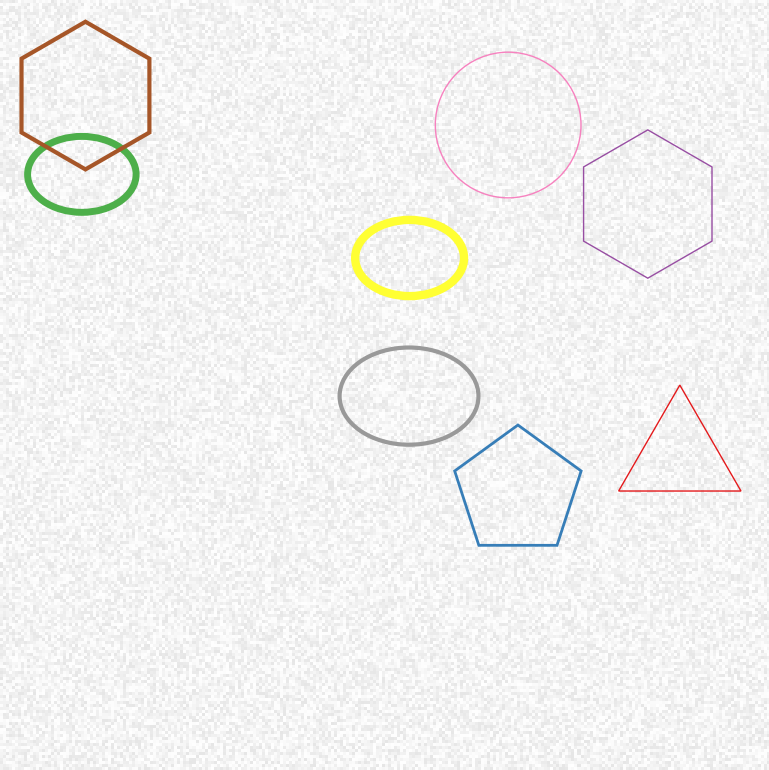[{"shape": "triangle", "thickness": 0.5, "radius": 0.46, "center": [0.883, 0.408]}, {"shape": "pentagon", "thickness": 1, "radius": 0.43, "center": [0.673, 0.362]}, {"shape": "oval", "thickness": 2.5, "radius": 0.35, "center": [0.106, 0.774]}, {"shape": "hexagon", "thickness": 0.5, "radius": 0.48, "center": [0.841, 0.735]}, {"shape": "oval", "thickness": 3, "radius": 0.35, "center": [0.532, 0.665]}, {"shape": "hexagon", "thickness": 1.5, "radius": 0.48, "center": [0.111, 0.876]}, {"shape": "circle", "thickness": 0.5, "radius": 0.47, "center": [0.66, 0.838]}, {"shape": "oval", "thickness": 1.5, "radius": 0.45, "center": [0.531, 0.486]}]